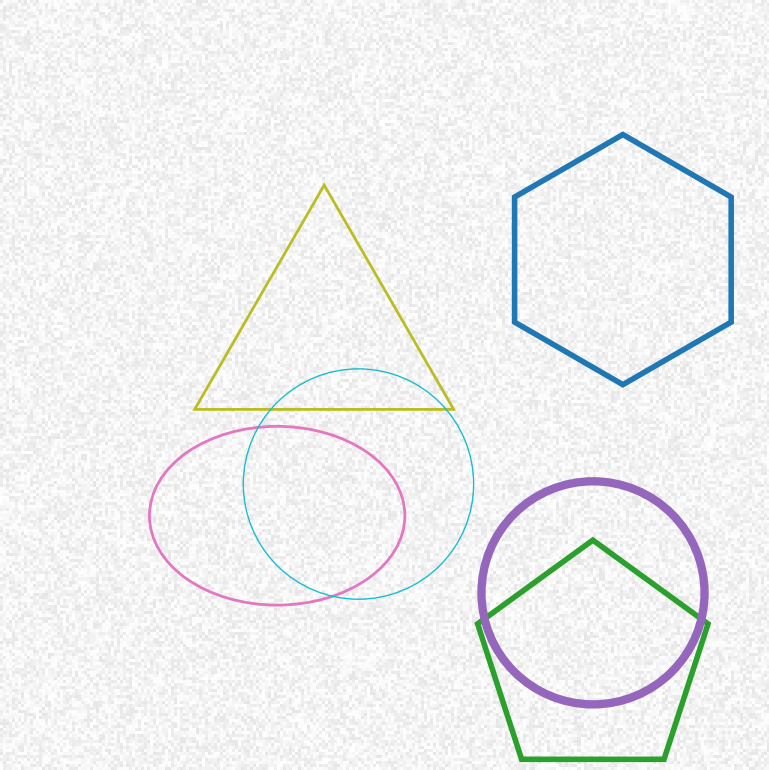[{"shape": "hexagon", "thickness": 2, "radius": 0.81, "center": [0.809, 0.663]}, {"shape": "pentagon", "thickness": 2, "radius": 0.79, "center": [0.77, 0.141]}, {"shape": "circle", "thickness": 3, "radius": 0.72, "center": [0.77, 0.23]}, {"shape": "oval", "thickness": 1, "radius": 0.83, "center": [0.36, 0.33]}, {"shape": "triangle", "thickness": 1, "radius": 0.97, "center": [0.421, 0.565]}, {"shape": "circle", "thickness": 0.5, "radius": 0.75, "center": [0.466, 0.371]}]